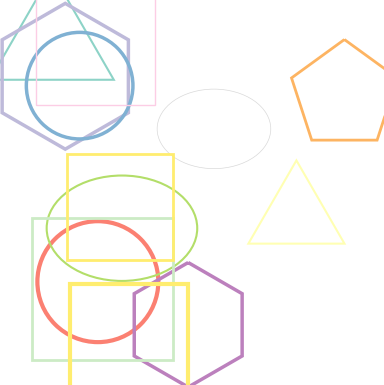[{"shape": "triangle", "thickness": 1.5, "radius": 0.93, "center": [0.135, 0.886]}, {"shape": "triangle", "thickness": 1.5, "radius": 0.72, "center": [0.77, 0.439]}, {"shape": "hexagon", "thickness": 2.5, "radius": 0.95, "center": [0.17, 0.802]}, {"shape": "circle", "thickness": 3, "radius": 0.79, "center": [0.254, 0.268]}, {"shape": "circle", "thickness": 2.5, "radius": 0.69, "center": [0.207, 0.777]}, {"shape": "pentagon", "thickness": 2, "radius": 0.72, "center": [0.895, 0.753]}, {"shape": "oval", "thickness": 1.5, "radius": 0.98, "center": [0.317, 0.407]}, {"shape": "square", "thickness": 1, "radius": 0.77, "center": [0.248, 0.882]}, {"shape": "oval", "thickness": 0.5, "radius": 0.74, "center": [0.556, 0.665]}, {"shape": "hexagon", "thickness": 2.5, "radius": 0.81, "center": [0.489, 0.156]}, {"shape": "square", "thickness": 2, "radius": 0.92, "center": [0.266, 0.249]}, {"shape": "square", "thickness": 2, "radius": 0.69, "center": [0.311, 0.462]}, {"shape": "square", "thickness": 3, "radius": 0.77, "center": [0.334, 0.11]}]